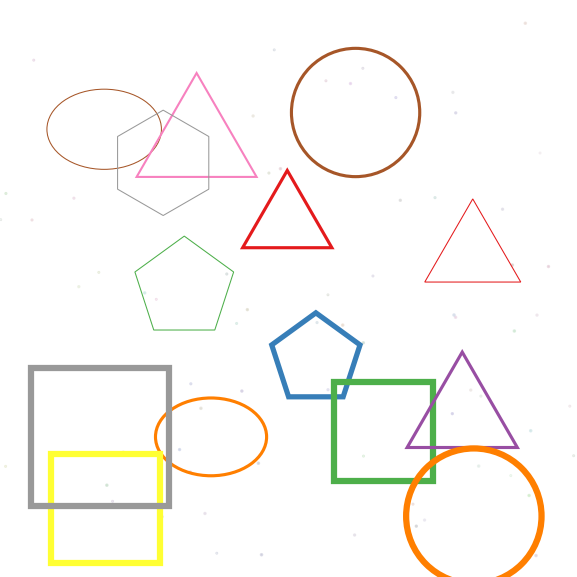[{"shape": "triangle", "thickness": 1.5, "radius": 0.45, "center": [0.497, 0.615]}, {"shape": "triangle", "thickness": 0.5, "radius": 0.48, "center": [0.819, 0.559]}, {"shape": "pentagon", "thickness": 2.5, "radius": 0.4, "center": [0.547, 0.377]}, {"shape": "pentagon", "thickness": 0.5, "radius": 0.45, "center": [0.319, 0.5]}, {"shape": "square", "thickness": 3, "radius": 0.43, "center": [0.663, 0.252]}, {"shape": "triangle", "thickness": 1.5, "radius": 0.55, "center": [0.8, 0.279]}, {"shape": "circle", "thickness": 3, "radius": 0.59, "center": [0.82, 0.105]}, {"shape": "oval", "thickness": 1.5, "radius": 0.48, "center": [0.365, 0.243]}, {"shape": "square", "thickness": 3, "radius": 0.47, "center": [0.183, 0.118]}, {"shape": "oval", "thickness": 0.5, "radius": 0.5, "center": [0.18, 0.775]}, {"shape": "circle", "thickness": 1.5, "radius": 0.56, "center": [0.616, 0.804]}, {"shape": "triangle", "thickness": 1, "radius": 0.6, "center": [0.34, 0.753]}, {"shape": "hexagon", "thickness": 0.5, "radius": 0.46, "center": [0.283, 0.717]}, {"shape": "square", "thickness": 3, "radius": 0.59, "center": [0.173, 0.242]}]